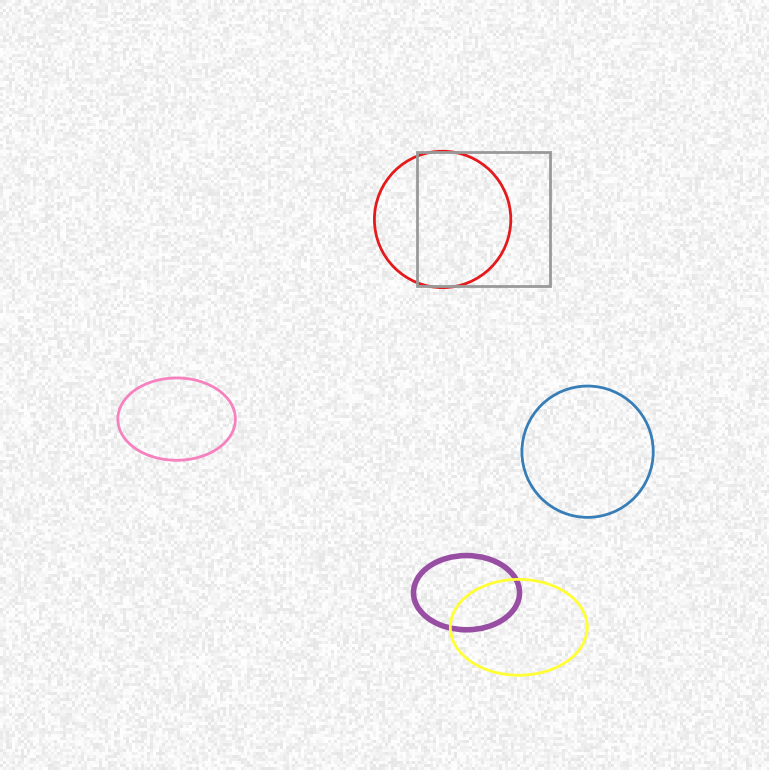[{"shape": "circle", "thickness": 1, "radius": 0.44, "center": [0.575, 0.715]}, {"shape": "circle", "thickness": 1, "radius": 0.43, "center": [0.763, 0.413]}, {"shape": "oval", "thickness": 2, "radius": 0.34, "center": [0.606, 0.23]}, {"shape": "oval", "thickness": 1, "radius": 0.44, "center": [0.674, 0.185]}, {"shape": "oval", "thickness": 1, "radius": 0.38, "center": [0.229, 0.456]}, {"shape": "square", "thickness": 1, "radius": 0.43, "center": [0.628, 0.716]}]